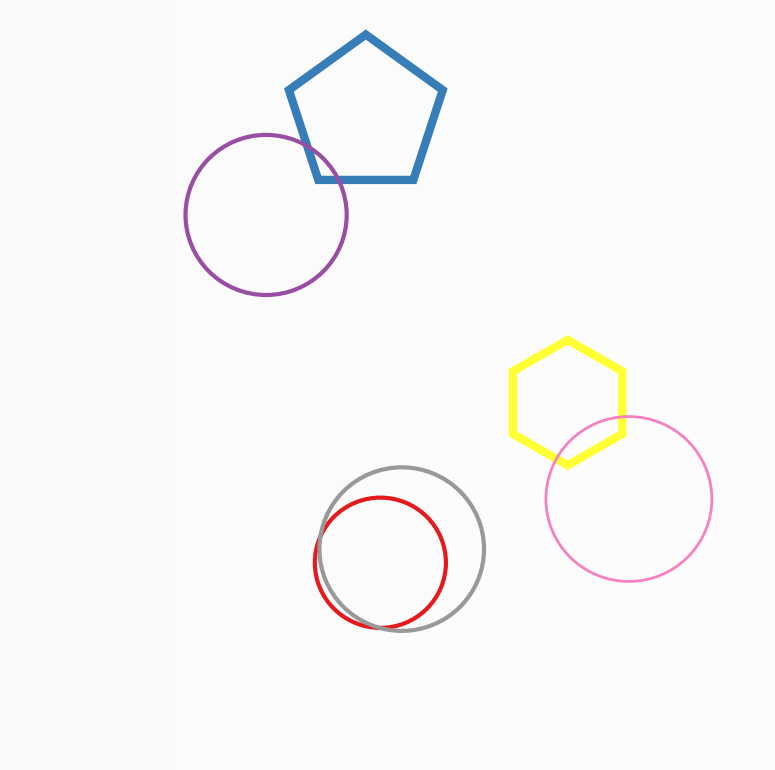[{"shape": "circle", "thickness": 1.5, "radius": 0.42, "center": [0.491, 0.269]}, {"shape": "pentagon", "thickness": 3, "radius": 0.52, "center": [0.472, 0.851]}, {"shape": "circle", "thickness": 1.5, "radius": 0.52, "center": [0.343, 0.721]}, {"shape": "hexagon", "thickness": 3, "radius": 0.41, "center": [0.732, 0.477]}, {"shape": "circle", "thickness": 1, "radius": 0.54, "center": [0.811, 0.352]}, {"shape": "circle", "thickness": 1.5, "radius": 0.53, "center": [0.518, 0.287]}]